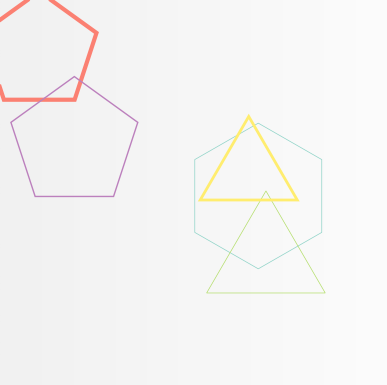[{"shape": "hexagon", "thickness": 0.5, "radius": 0.95, "center": [0.666, 0.491]}, {"shape": "pentagon", "thickness": 3, "radius": 0.78, "center": [0.101, 0.867]}, {"shape": "triangle", "thickness": 0.5, "radius": 0.88, "center": [0.686, 0.327]}, {"shape": "pentagon", "thickness": 1, "radius": 0.86, "center": [0.192, 0.629]}, {"shape": "triangle", "thickness": 2, "radius": 0.72, "center": [0.642, 0.553]}]